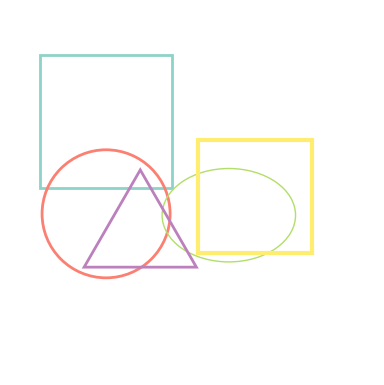[{"shape": "square", "thickness": 2, "radius": 0.86, "center": [0.275, 0.685]}, {"shape": "circle", "thickness": 2, "radius": 0.83, "center": [0.276, 0.445]}, {"shape": "oval", "thickness": 1, "radius": 0.87, "center": [0.594, 0.441]}, {"shape": "triangle", "thickness": 2, "radius": 0.84, "center": [0.364, 0.39]}, {"shape": "square", "thickness": 3, "radius": 0.73, "center": [0.662, 0.489]}]